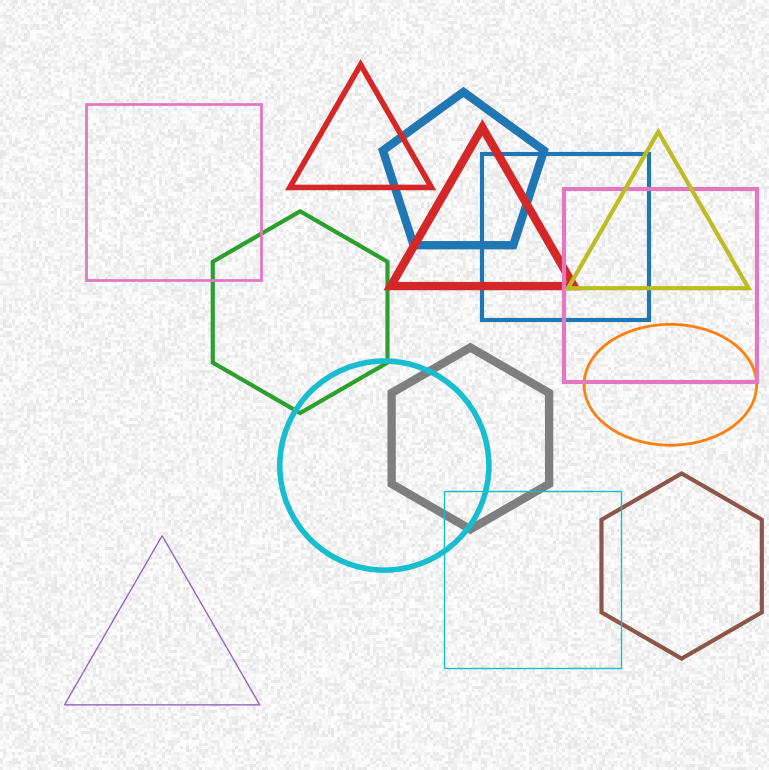[{"shape": "square", "thickness": 1.5, "radius": 0.54, "center": [0.734, 0.692]}, {"shape": "pentagon", "thickness": 3, "radius": 0.55, "center": [0.602, 0.771]}, {"shape": "oval", "thickness": 1, "radius": 0.56, "center": [0.871, 0.5]}, {"shape": "hexagon", "thickness": 1.5, "radius": 0.66, "center": [0.39, 0.595]}, {"shape": "triangle", "thickness": 3, "radius": 0.69, "center": [0.626, 0.697]}, {"shape": "triangle", "thickness": 2, "radius": 0.53, "center": [0.468, 0.81]}, {"shape": "triangle", "thickness": 0.5, "radius": 0.73, "center": [0.211, 0.158]}, {"shape": "hexagon", "thickness": 1.5, "radius": 0.6, "center": [0.885, 0.265]}, {"shape": "square", "thickness": 1, "radius": 0.57, "center": [0.225, 0.751]}, {"shape": "square", "thickness": 1.5, "radius": 0.63, "center": [0.858, 0.629]}, {"shape": "hexagon", "thickness": 3, "radius": 0.59, "center": [0.611, 0.431]}, {"shape": "triangle", "thickness": 1.5, "radius": 0.68, "center": [0.855, 0.693]}, {"shape": "square", "thickness": 0.5, "radius": 0.57, "center": [0.691, 0.247]}, {"shape": "circle", "thickness": 2, "radius": 0.68, "center": [0.499, 0.395]}]